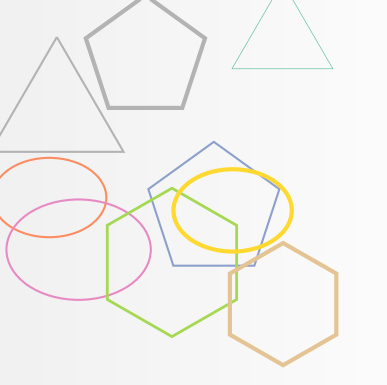[{"shape": "triangle", "thickness": 0.5, "radius": 0.75, "center": [0.729, 0.897]}, {"shape": "oval", "thickness": 1.5, "radius": 0.74, "center": [0.127, 0.487]}, {"shape": "pentagon", "thickness": 1.5, "radius": 0.89, "center": [0.552, 0.454]}, {"shape": "oval", "thickness": 1.5, "radius": 0.93, "center": [0.203, 0.352]}, {"shape": "hexagon", "thickness": 2, "radius": 0.96, "center": [0.444, 0.318]}, {"shape": "oval", "thickness": 3, "radius": 0.76, "center": [0.6, 0.454]}, {"shape": "hexagon", "thickness": 3, "radius": 0.79, "center": [0.731, 0.21]}, {"shape": "pentagon", "thickness": 3, "radius": 0.81, "center": [0.375, 0.851]}, {"shape": "triangle", "thickness": 1.5, "radius": 0.99, "center": [0.147, 0.705]}]